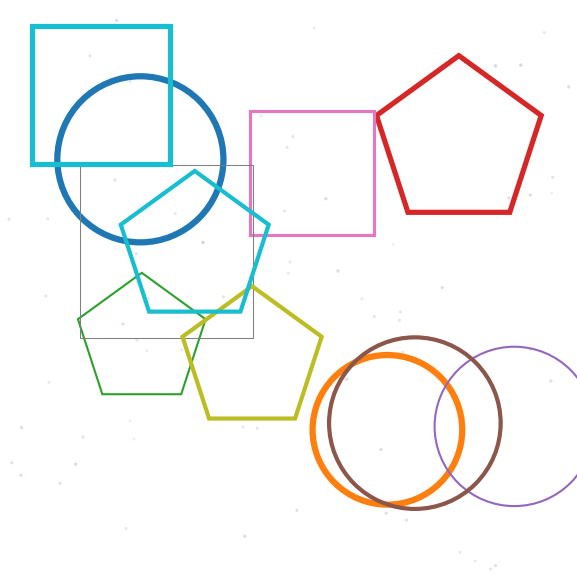[{"shape": "circle", "thickness": 3, "radius": 0.72, "center": [0.243, 0.723]}, {"shape": "circle", "thickness": 3, "radius": 0.65, "center": [0.671, 0.255]}, {"shape": "pentagon", "thickness": 1, "radius": 0.58, "center": [0.245, 0.411]}, {"shape": "pentagon", "thickness": 2.5, "radius": 0.75, "center": [0.795, 0.753]}, {"shape": "circle", "thickness": 1, "radius": 0.69, "center": [0.891, 0.261]}, {"shape": "circle", "thickness": 2, "radius": 0.74, "center": [0.718, 0.266]}, {"shape": "square", "thickness": 1.5, "radius": 0.54, "center": [0.541, 0.7]}, {"shape": "square", "thickness": 0.5, "radius": 0.75, "center": [0.288, 0.564]}, {"shape": "pentagon", "thickness": 2, "radius": 0.63, "center": [0.436, 0.377]}, {"shape": "pentagon", "thickness": 2, "radius": 0.67, "center": [0.337, 0.568]}, {"shape": "square", "thickness": 2.5, "radius": 0.6, "center": [0.175, 0.834]}]